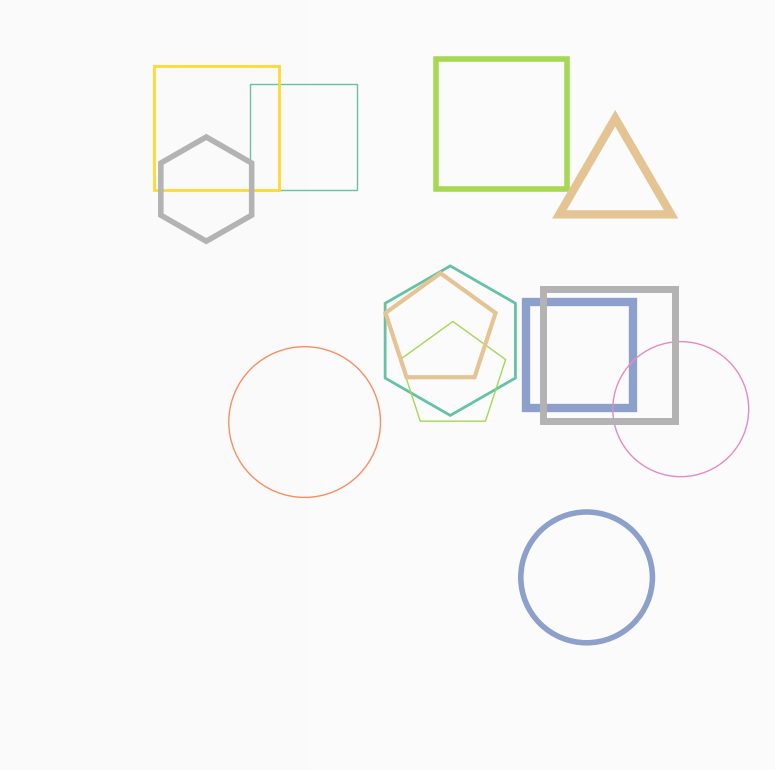[{"shape": "square", "thickness": 0.5, "radius": 0.35, "center": [0.392, 0.822]}, {"shape": "hexagon", "thickness": 1, "radius": 0.49, "center": [0.581, 0.558]}, {"shape": "circle", "thickness": 0.5, "radius": 0.49, "center": [0.393, 0.452]}, {"shape": "square", "thickness": 3, "radius": 0.34, "center": [0.748, 0.539]}, {"shape": "circle", "thickness": 2, "radius": 0.42, "center": [0.757, 0.25]}, {"shape": "circle", "thickness": 0.5, "radius": 0.44, "center": [0.878, 0.469]}, {"shape": "pentagon", "thickness": 0.5, "radius": 0.36, "center": [0.584, 0.511]}, {"shape": "square", "thickness": 2, "radius": 0.42, "center": [0.647, 0.839]}, {"shape": "square", "thickness": 1, "radius": 0.4, "center": [0.279, 0.834]}, {"shape": "pentagon", "thickness": 1.5, "radius": 0.37, "center": [0.568, 0.57]}, {"shape": "triangle", "thickness": 3, "radius": 0.42, "center": [0.794, 0.763]}, {"shape": "square", "thickness": 2.5, "radius": 0.43, "center": [0.786, 0.539]}, {"shape": "hexagon", "thickness": 2, "radius": 0.34, "center": [0.266, 0.754]}]